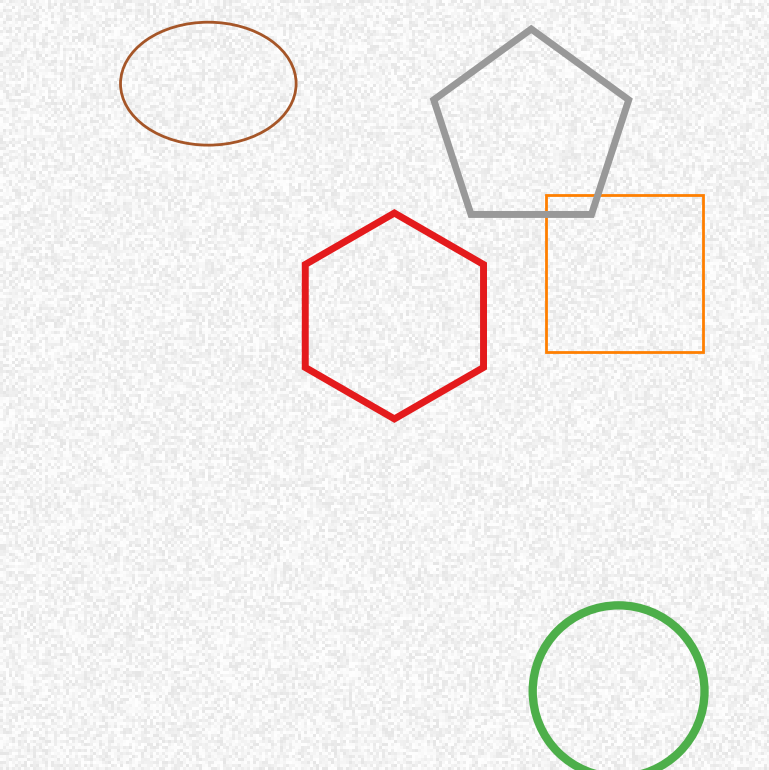[{"shape": "hexagon", "thickness": 2.5, "radius": 0.67, "center": [0.512, 0.59]}, {"shape": "circle", "thickness": 3, "radius": 0.56, "center": [0.803, 0.102]}, {"shape": "square", "thickness": 1, "radius": 0.51, "center": [0.811, 0.645]}, {"shape": "oval", "thickness": 1, "radius": 0.57, "center": [0.271, 0.891]}, {"shape": "pentagon", "thickness": 2.5, "radius": 0.67, "center": [0.69, 0.829]}]